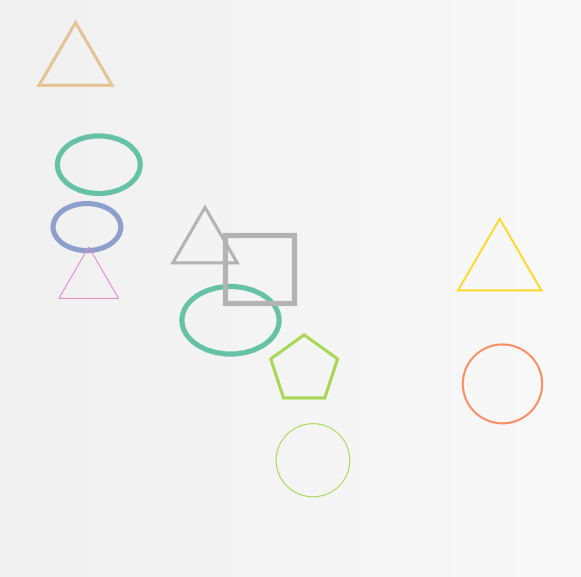[{"shape": "oval", "thickness": 2.5, "radius": 0.36, "center": [0.17, 0.714]}, {"shape": "oval", "thickness": 2.5, "radius": 0.42, "center": [0.397, 0.445]}, {"shape": "circle", "thickness": 1, "radius": 0.34, "center": [0.865, 0.334]}, {"shape": "oval", "thickness": 2.5, "radius": 0.29, "center": [0.15, 0.606]}, {"shape": "triangle", "thickness": 0.5, "radius": 0.3, "center": [0.153, 0.512]}, {"shape": "circle", "thickness": 0.5, "radius": 0.32, "center": [0.538, 0.202]}, {"shape": "pentagon", "thickness": 1.5, "radius": 0.3, "center": [0.523, 0.359]}, {"shape": "triangle", "thickness": 1, "radius": 0.41, "center": [0.86, 0.538]}, {"shape": "triangle", "thickness": 1.5, "radius": 0.36, "center": [0.13, 0.888]}, {"shape": "triangle", "thickness": 1.5, "radius": 0.32, "center": [0.353, 0.576]}, {"shape": "square", "thickness": 2.5, "radius": 0.3, "center": [0.447, 0.533]}]